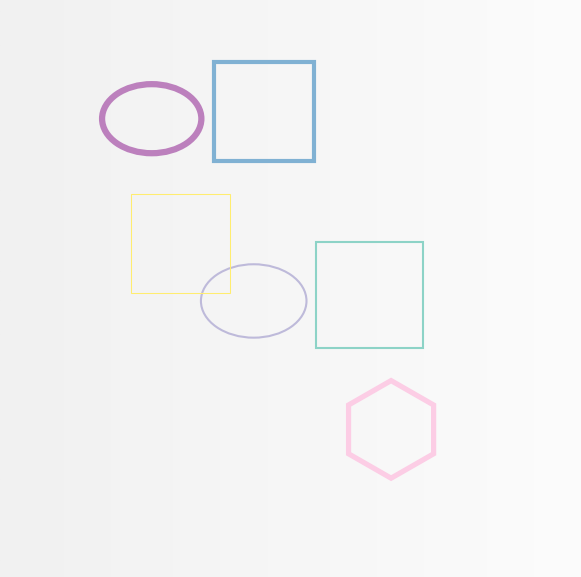[{"shape": "square", "thickness": 1, "radius": 0.46, "center": [0.635, 0.488]}, {"shape": "oval", "thickness": 1, "radius": 0.45, "center": [0.436, 0.478]}, {"shape": "square", "thickness": 2, "radius": 0.43, "center": [0.454, 0.807]}, {"shape": "hexagon", "thickness": 2.5, "radius": 0.42, "center": [0.673, 0.256]}, {"shape": "oval", "thickness": 3, "radius": 0.43, "center": [0.261, 0.794]}, {"shape": "square", "thickness": 0.5, "radius": 0.43, "center": [0.311, 0.578]}]